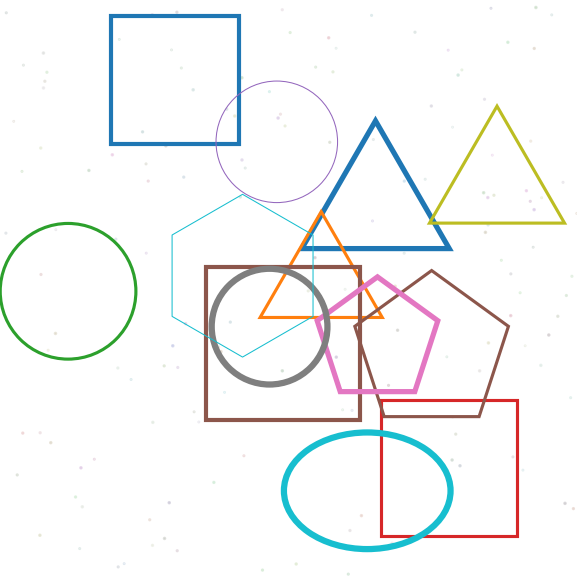[{"shape": "square", "thickness": 2, "radius": 0.55, "center": [0.303, 0.86]}, {"shape": "triangle", "thickness": 2.5, "radius": 0.74, "center": [0.65, 0.642]}, {"shape": "triangle", "thickness": 1.5, "radius": 0.61, "center": [0.556, 0.51]}, {"shape": "circle", "thickness": 1.5, "radius": 0.59, "center": [0.118, 0.495]}, {"shape": "square", "thickness": 1.5, "radius": 0.59, "center": [0.777, 0.188]}, {"shape": "circle", "thickness": 0.5, "radius": 0.53, "center": [0.479, 0.754]}, {"shape": "pentagon", "thickness": 1.5, "radius": 0.7, "center": [0.747, 0.391]}, {"shape": "square", "thickness": 2, "radius": 0.66, "center": [0.49, 0.404]}, {"shape": "pentagon", "thickness": 2.5, "radius": 0.55, "center": [0.654, 0.41]}, {"shape": "circle", "thickness": 3, "radius": 0.5, "center": [0.467, 0.434]}, {"shape": "triangle", "thickness": 1.5, "radius": 0.68, "center": [0.861, 0.68]}, {"shape": "oval", "thickness": 3, "radius": 0.72, "center": [0.636, 0.149]}, {"shape": "hexagon", "thickness": 0.5, "radius": 0.7, "center": [0.42, 0.522]}]